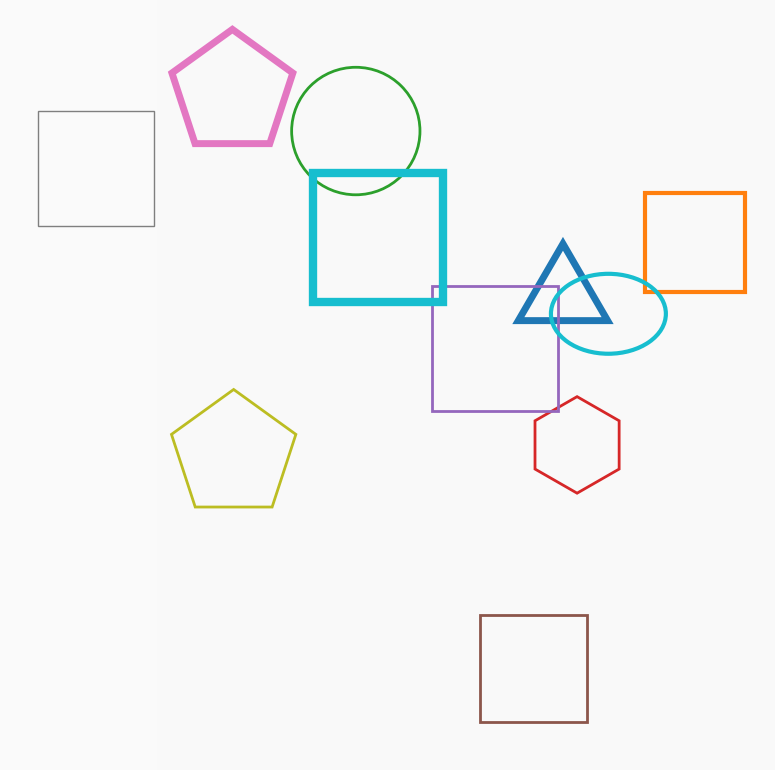[{"shape": "triangle", "thickness": 2.5, "radius": 0.33, "center": [0.726, 0.617]}, {"shape": "square", "thickness": 1.5, "radius": 0.32, "center": [0.897, 0.685]}, {"shape": "circle", "thickness": 1, "radius": 0.41, "center": [0.459, 0.83]}, {"shape": "hexagon", "thickness": 1, "radius": 0.31, "center": [0.745, 0.422]}, {"shape": "square", "thickness": 1, "radius": 0.41, "center": [0.638, 0.547]}, {"shape": "square", "thickness": 1, "radius": 0.35, "center": [0.688, 0.132]}, {"shape": "pentagon", "thickness": 2.5, "radius": 0.41, "center": [0.3, 0.88]}, {"shape": "square", "thickness": 0.5, "radius": 0.37, "center": [0.124, 0.782]}, {"shape": "pentagon", "thickness": 1, "radius": 0.42, "center": [0.302, 0.41]}, {"shape": "square", "thickness": 3, "radius": 0.42, "center": [0.488, 0.691]}, {"shape": "oval", "thickness": 1.5, "radius": 0.37, "center": [0.785, 0.593]}]